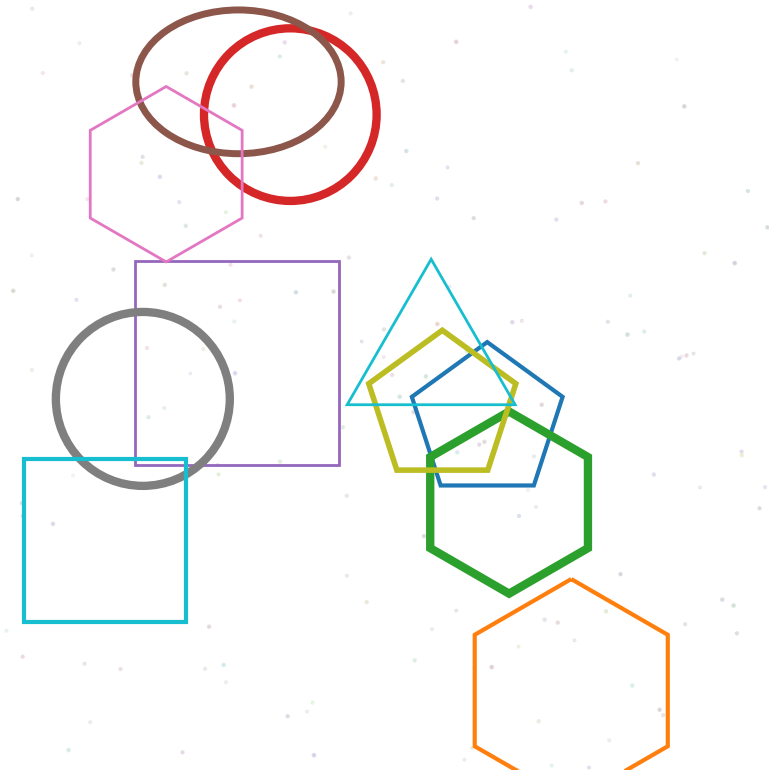[{"shape": "pentagon", "thickness": 1.5, "radius": 0.51, "center": [0.633, 0.453]}, {"shape": "hexagon", "thickness": 1.5, "radius": 0.72, "center": [0.742, 0.103]}, {"shape": "hexagon", "thickness": 3, "radius": 0.59, "center": [0.661, 0.347]}, {"shape": "circle", "thickness": 3, "radius": 0.56, "center": [0.377, 0.851]}, {"shape": "square", "thickness": 1, "radius": 0.66, "center": [0.308, 0.529]}, {"shape": "oval", "thickness": 2.5, "radius": 0.67, "center": [0.31, 0.894]}, {"shape": "hexagon", "thickness": 1, "radius": 0.57, "center": [0.216, 0.774]}, {"shape": "circle", "thickness": 3, "radius": 0.56, "center": [0.186, 0.482]}, {"shape": "pentagon", "thickness": 2, "radius": 0.5, "center": [0.574, 0.471]}, {"shape": "triangle", "thickness": 1, "radius": 0.63, "center": [0.56, 0.537]}, {"shape": "square", "thickness": 1.5, "radius": 0.53, "center": [0.136, 0.298]}]